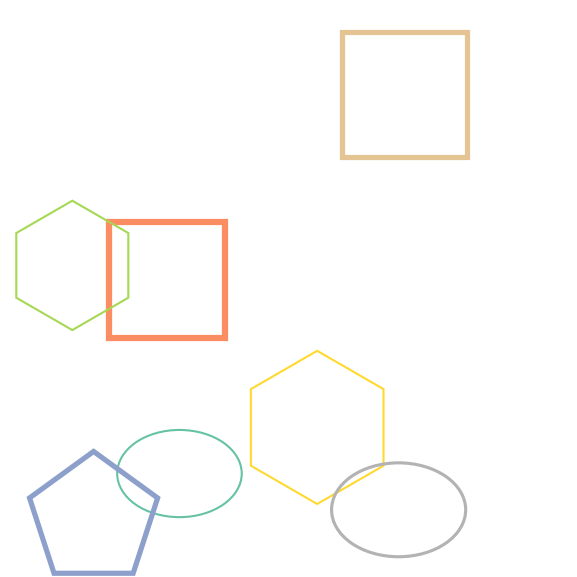[{"shape": "oval", "thickness": 1, "radius": 0.54, "center": [0.311, 0.179]}, {"shape": "square", "thickness": 3, "radius": 0.5, "center": [0.289, 0.514]}, {"shape": "pentagon", "thickness": 2.5, "radius": 0.58, "center": [0.162, 0.101]}, {"shape": "hexagon", "thickness": 1, "radius": 0.56, "center": [0.125, 0.54]}, {"shape": "hexagon", "thickness": 1, "radius": 0.66, "center": [0.549, 0.259]}, {"shape": "square", "thickness": 2.5, "radius": 0.54, "center": [0.701, 0.835]}, {"shape": "oval", "thickness": 1.5, "radius": 0.58, "center": [0.69, 0.116]}]